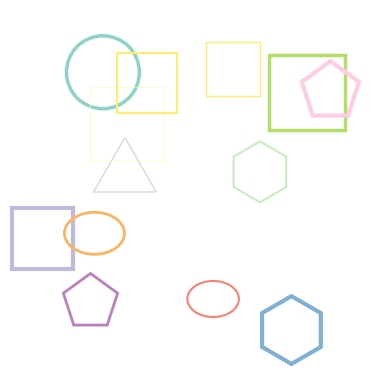[{"shape": "circle", "thickness": 2.5, "radius": 0.47, "center": [0.267, 0.812]}, {"shape": "square", "thickness": 0.5, "radius": 0.48, "center": [0.331, 0.679]}, {"shape": "square", "thickness": 3, "radius": 0.4, "center": [0.111, 0.38]}, {"shape": "oval", "thickness": 1.5, "radius": 0.33, "center": [0.554, 0.223]}, {"shape": "hexagon", "thickness": 3, "radius": 0.44, "center": [0.757, 0.143]}, {"shape": "oval", "thickness": 2, "radius": 0.39, "center": [0.245, 0.394]}, {"shape": "square", "thickness": 2.5, "radius": 0.49, "center": [0.798, 0.76]}, {"shape": "pentagon", "thickness": 3, "radius": 0.39, "center": [0.858, 0.763]}, {"shape": "triangle", "thickness": 1, "radius": 0.47, "center": [0.324, 0.548]}, {"shape": "pentagon", "thickness": 2, "radius": 0.37, "center": [0.235, 0.216]}, {"shape": "hexagon", "thickness": 1.5, "radius": 0.4, "center": [0.675, 0.554]}, {"shape": "square", "thickness": 1.5, "radius": 0.39, "center": [0.382, 0.785]}, {"shape": "square", "thickness": 1, "radius": 0.35, "center": [0.605, 0.821]}]